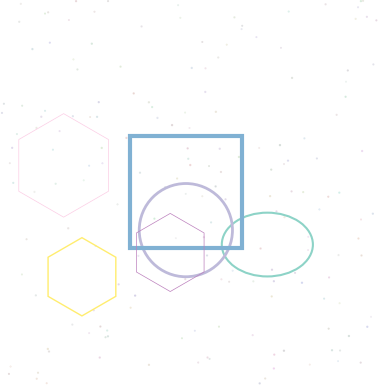[{"shape": "oval", "thickness": 1.5, "radius": 0.59, "center": [0.694, 0.365]}, {"shape": "circle", "thickness": 2, "radius": 0.61, "center": [0.483, 0.402]}, {"shape": "square", "thickness": 3, "radius": 0.73, "center": [0.483, 0.502]}, {"shape": "hexagon", "thickness": 0.5, "radius": 0.67, "center": [0.165, 0.57]}, {"shape": "hexagon", "thickness": 0.5, "radius": 0.51, "center": [0.442, 0.344]}, {"shape": "hexagon", "thickness": 1, "radius": 0.51, "center": [0.213, 0.281]}]